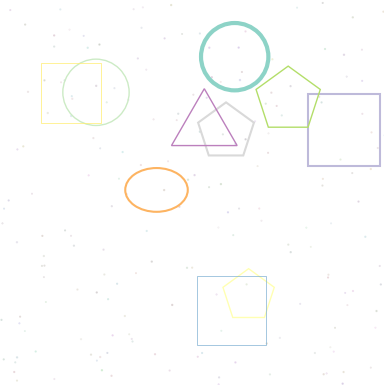[{"shape": "circle", "thickness": 3, "radius": 0.44, "center": [0.61, 0.853]}, {"shape": "pentagon", "thickness": 1, "radius": 0.35, "center": [0.646, 0.232]}, {"shape": "square", "thickness": 1.5, "radius": 0.47, "center": [0.893, 0.663]}, {"shape": "square", "thickness": 0.5, "radius": 0.45, "center": [0.602, 0.194]}, {"shape": "oval", "thickness": 1.5, "radius": 0.41, "center": [0.407, 0.507]}, {"shape": "pentagon", "thickness": 1, "radius": 0.44, "center": [0.749, 0.741]}, {"shape": "pentagon", "thickness": 1.5, "radius": 0.38, "center": [0.587, 0.658]}, {"shape": "triangle", "thickness": 1, "radius": 0.49, "center": [0.531, 0.671]}, {"shape": "circle", "thickness": 1, "radius": 0.43, "center": [0.249, 0.76]}, {"shape": "square", "thickness": 0.5, "radius": 0.39, "center": [0.184, 0.759]}]